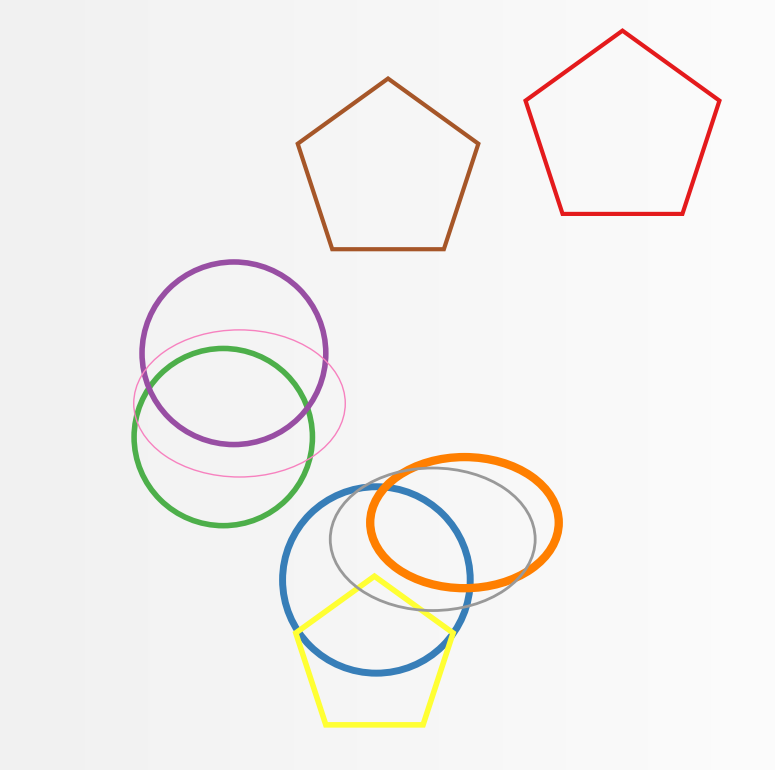[{"shape": "pentagon", "thickness": 1.5, "radius": 0.66, "center": [0.803, 0.829]}, {"shape": "circle", "thickness": 2.5, "radius": 0.61, "center": [0.486, 0.247]}, {"shape": "circle", "thickness": 2, "radius": 0.58, "center": [0.288, 0.432]}, {"shape": "circle", "thickness": 2, "radius": 0.59, "center": [0.302, 0.541]}, {"shape": "oval", "thickness": 3, "radius": 0.61, "center": [0.599, 0.321]}, {"shape": "pentagon", "thickness": 2, "radius": 0.53, "center": [0.483, 0.145]}, {"shape": "pentagon", "thickness": 1.5, "radius": 0.61, "center": [0.501, 0.775]}, {"shape": "oval", "thickness": 0.5, "radius": 0.68, "center": [0.309, 0.476]}, {"shape": "oval", "thickness": 1, "radius": 0.66, "center": [0.558, 0.3]}]